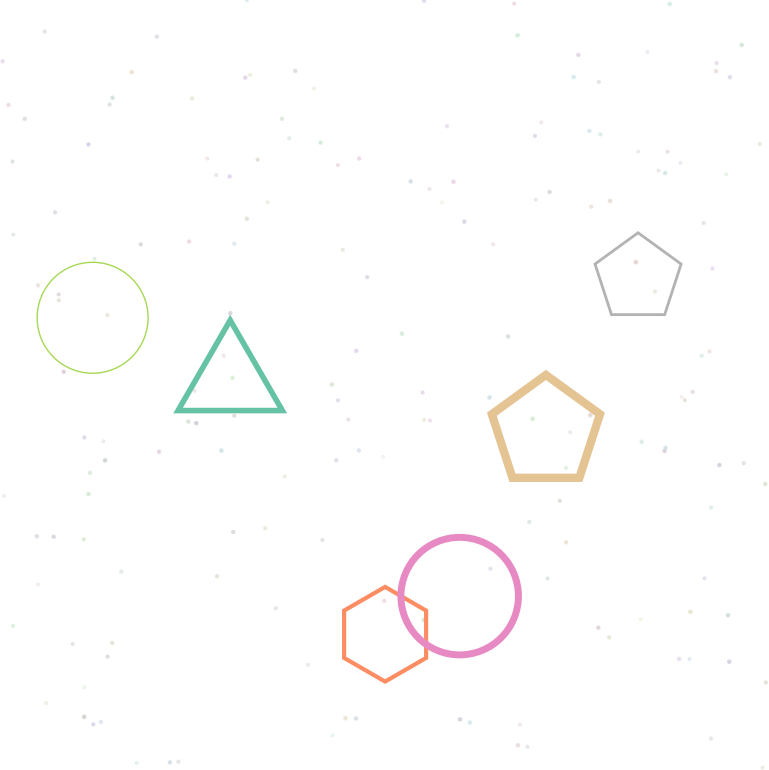[{"shape": "triangle", "thickness": 2, "radius": 0.39, "center": [0.299, 0.506]}, {"shape": "hexagon", "thickness": 1.5, "radius": 0.31, "center": [0.5, 0.176]}, {"shape": "circle", "thickness": 2.5, "radius": 0.38, "center": [0.597, 0.226]}, {"shape": "circle", "thickness": 0.5, "radius": 0.36, "center": [0.12, 0.587]}, {"shape": "pentagon", "thickness": 3, "radius": 0.37, "center": [0.709, 0.439]}, {"shape": "pentagon", "thickness": 1, "radius": 0.29, "center": [0.829, 0.639]}]